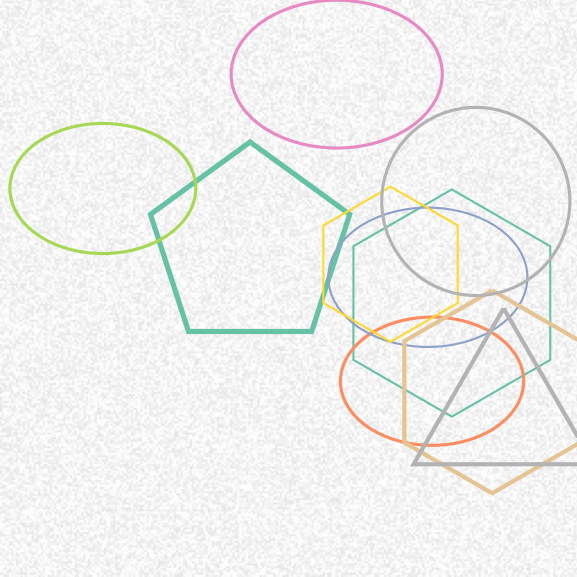[{"shape": "hexagon", "thickness": 1, "radius": 0.98, "center": [0.782, 0.474]}, {"shape": "pentagon", "thickness": 2.5, "radius": 0.91, "center": [0.433, 0.572]}, {"shape": "oval", "thickness": 1.5, "radius": 0.79, "center": [0.748, 0.339]}, {"shape": "oval", "thickness": 1, "radius": 0.86, "center": [0.741, 0.519]}, {"shape": "oval", "thickness": 1.5, "radius": 0.91, "center": [0.583, 0.871]}, {"shape": "oval", "thickness": 1.5, "radius": 0.8, "center": [0.178, 0.673]}, {"shape": "hexagon", "thickness": 1, "radius": 0.67, "center": [0.676, 0.542]}, {"shape": "hexagon", "thickness": 2, "radius": 0.88, "center": [0.852, 0.321]}, {"shape": "triangle", "thickness": 2, "radius": 0.9, "center": [0.872, 0.285]}, {"shape": "circle", "thickness": 1.5, "radius": 0.81, "center": [0.824, 0.65]}]